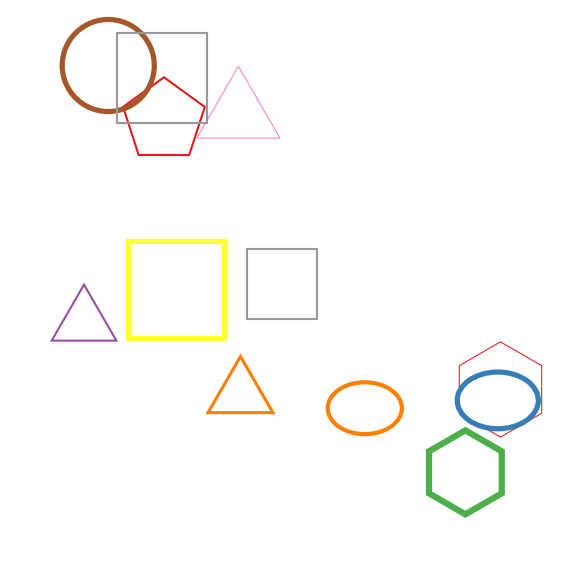[{"shape": "hexagon", "thickness": 0.5, "radius": 0.41, "center": [0.867, 0.325]}, {"shape": "pentagon", "thickness": 1, "radius": 0.37, "center": [0.284, 0.791]}, {"shape": "oval", "thickness": 2.5, "radius": 0.35, "center": [0.862, 0.306]}, {"shape": "hexagon", "thickness": 3, "radius": 0.36, "center": [0.806, 0.181]}, {"shape": "triangle", "thickness": 1, "radius": 0.32, "center": [0.146, 0.442]}, {"shape": "triangle", "thickness": 1.5, "radius": 0.32, "center": [0.416, 0.317]}, {"shape": "oval", "thickness": 2, "radius": 0.32, "center": [0.632, 0.292]}, {"shape": "square", "thickness": 2.5, "radius": 0.42, "center": [0.305, 0.497]}, {"shape": "circle", "thickness": 2.5, "radius": 0.4, "center": [0.187, 0.886]}, {"shape": "triangle", "thickness": 0.5, "radius": 0.41, "center": [0.413, 0.801]}, {"shape": "square", "thickness": 1, "radius": 0.3, "center": [0.488, 0.507]}, {"shape": "square", "thickness": 1, "radius": 0.39, "center": [0.28, 0.864]}]